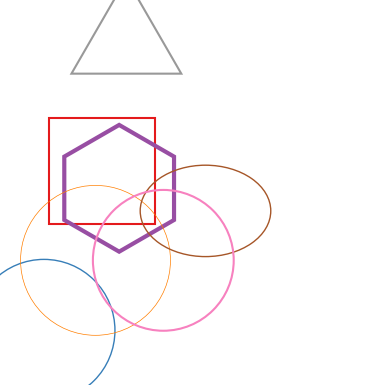[{"shape": "square", "thickness": 1.5, "radius": 0.69, "center": [0.265, 0.556]}, {"shape": "circle", "thickness": 1, "radius": 0.92, "center": [0.114, 0.142]}, {"shape": "hexagon", "thickness": 3, "radius": 0.82, "center": [0.31, 0.511]}, {"shape": "circle", "thickness": 0.5, "radius": 0.97, "center": [0.248, 0.324]}, {"shape": "oval", "thickness": 1, "radius": 0.85, "center": [0.534, 0.452]}, {"shape": "circle", "thickness": 1.5, "radius": 0.91, "center": [0.424, 0.324]}, {"shape": "triangle", "thickness": 1.5, "radius": 0.82, "center": [0.328, 0.891]}]